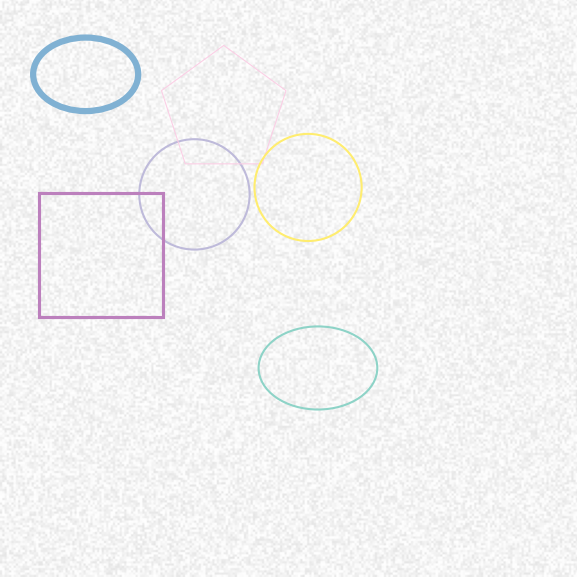[{"shape": "oval", "thickness": 1, "radius": 0.51, "center": [0.551, 0.362]}, {"shape": "circle", "thickness": 1, "radius": 0.48, "center": [0.337, 0.663]}, {"shape": "oval", "thickness": 3, "radius": 0.45, "center": [0.148, 0.87]}, {"shape": "pentagon", "thickness": 0.5, "radius": 0.57, "center": [0.387, 0.807]}, {"shape": "square", "thickness": 1.5, "radius": 0.54, "center": [0.175, 0.557]}, {"shape": "circle", "thickness": 1, "radius": 0.46, "center": [0.533, 0.675]}]